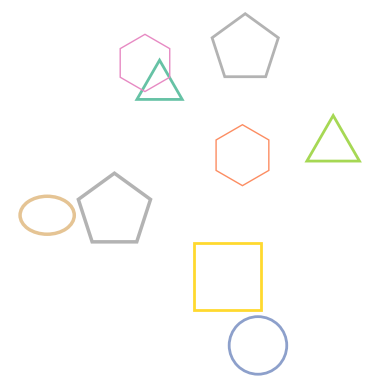[{"shape": "triangle", "thickness": 2, "radius": 0.34, "center": [0.414, 0.776]}, {"shape": "hexagon", "thickness": 1, "radius": 0.4, "center": [0.63, 0.597]}, {"shape": "circle", "thickness": 2, "radius": 0.37, "center": [0.67, 0.103]}, {"shape": "hexagon", "thickness": 1, "radius": 0.37, "center": [0.377, 0.837]}, {"shape": "triangle", "thickness": 2, "radius": 0.39, "center": [0.865, 0.621]}, {"shape": "square", "thickness": 2, "radius": 0.43, "center": [0.591, 0.281]}, {"shape": "oval", "thickness": 2.5, "radius": 0.35, "center": [0.123, 0.441]}, {"shape": "pentagon", "thickness": 2, "radius": 0.45, "center": [0.637, 0.874]}, {"shape": "pentagon", "thickness": 2.5, "radius": 0.49, "center": [0.297, 0.452]}]